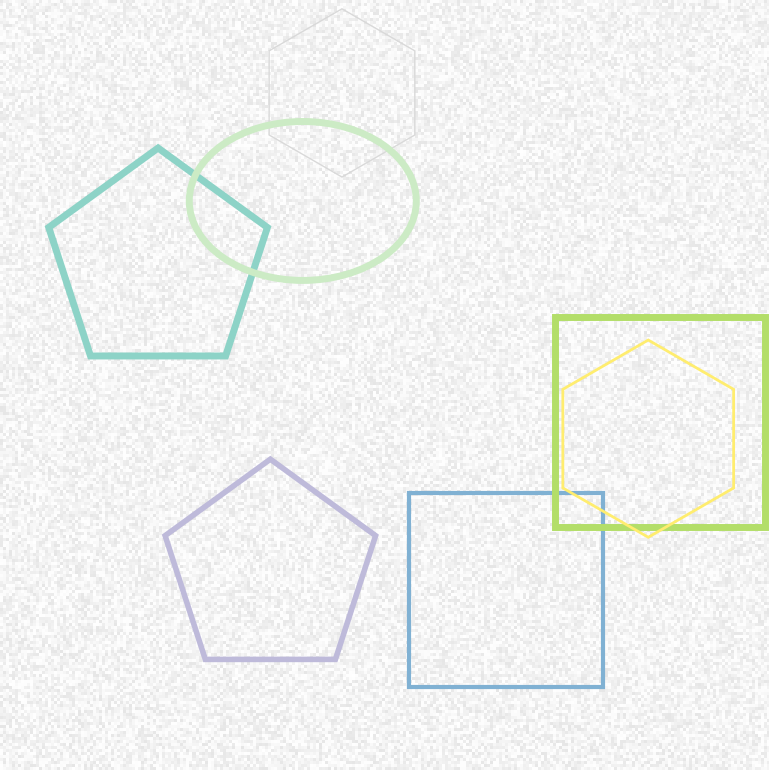[{"shape": "pentagon", "thickness": 2.5, "radius": 0.75, "center": [0.205, 0.658]}, {"shape": "pentagon", "thickness": 2, "radius": 0.72, "center": [0.351, 0.26]}, {"shape": "square", "thickness": 1.5, "radius": 0.63, "center": [0.657, 0.233]}, {"shape": "square", "thickness": 2.5, "radius": 0.68, "center": [0.857, 0.452]}, {"shape": "hexagon", "thickness": 0.5, "radius": 0.55, "center": [0.444, 0.879]}, {"shape": "oval", "thickness": 2.5, "radius": 0.74, "center": [0.393, 0.739]}, {"shape": "hexagon", "thickness": 1, "radius": 0.64, "center": [0.842, 0.43]}]